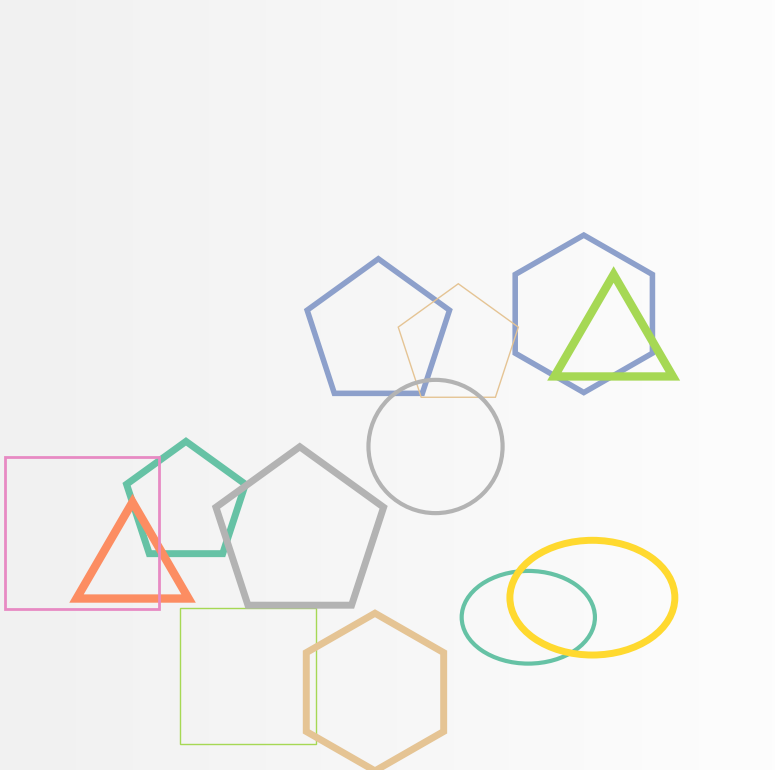[{"shape": "pentagon", "thickness": 2.5, "radius": 0.4, "center": [0.24, 0.346]}, {"shape": "oval", "thickness": 1.5, "radius": 0.43, "center": [0.682, 0.198]}, {"shape": "triangle", "thickness": 3, "radius": 0.42, "center": [0.171, 0.264]}, {"shape": "hexagon", "thickness": 2, "radius": 0.51, "center": [0.753, 0.592]}, {"shape": "pentagon", "thickness": 2, "radius": 0.48, "center": [0.488, 0.567]}, {"shape": "square", "thickness": 1, "radius": 0.49, "center": [0.106, 0.308]}, {"shape": "triangle", "thickness": 3, "radius": 0.44, "center": [0.792, 0.555]}, {"shape": "square", "thickness": 0.5, "radius": 0.44, "center": [0.32, 0.122]}, {"shape": "oval", "thickness": 2.5, "radius": 0.53, "center": [0.764, 0.224]}, {"shape": "pentagon", "thickness": 0.5, "radius": 0.41, "center": [0.591, 0.55]}, {"shape": "hexagon", "thickness": 2.5, "radius": 0.51, "center": [0.484, 0.101]}, {"shape": "pentagon", "thickness": 2.5, "radius": 0.57, "center": [0.387, 0.306]}, {"shape": "circle", "thickness": 1.5, "radius": 0.43, "center": [0.562, 0.42]}]